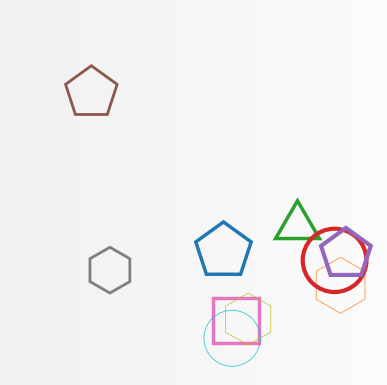[{"shape": "pentagon", "thickness": 2.5, "radius": 0.38, "center": [0.577, 0.348]}, {"shape": "hexagon", "thickness": 0.5, "radius": 0.36, "center": [0.879, 0.259]}, {"shape": "triangle", "thickness": 2.5, "radius": 0.33, "center": [0.768, 0.413]}, {"shape": "circle", "thickness": 3, "radius": 0.41, "center": [0.863, 0.324]}, {"shape": "pentagon", "thickness": 3, "radius": 0.34, "center": [0.893, 0.34]}, {"shape": "pentagon", "thickness": 2, "radius": 0.35, "center": [0.236, 0.759]}, {"shape": "square", "thickness": 2.5, "radius": 0.29, "center": [0.609, 0.168]}, {"shape": "hexagon", "thickness": 2, "radius": 0.3, "center": [0.284, 0.298]}, {"shape": "hexagon", "thickness": 0.5, "radius": 0.34, "center": [0.64, 0.171]}, {"shape": "circle", "thickness": 0.5, "radius": 0.36, "center": [0.599, 0.121]}]